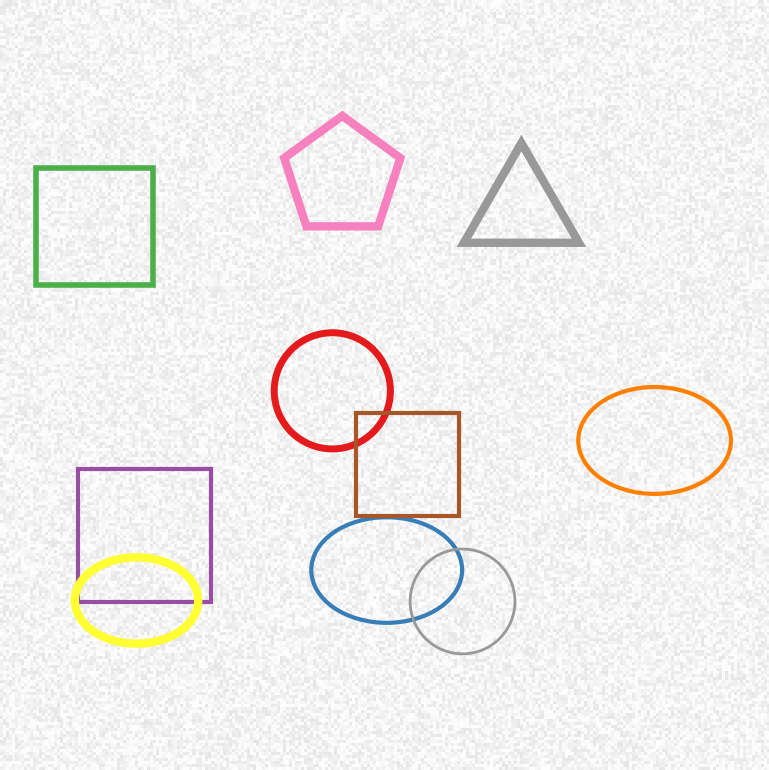[{"shape": "circle", "thickness": 2.5, "radius": 0.38, "center": [0.432, 0.492]}, {"shape": "oval", "thickness": 1.5, "radius": 0.49, "center": [0.502, 0.26]}, {"shape": "square", "thickness": 2, "radius": 0.38, "center": [0.123, 0.706]}, {"shape": "square", "thickness": 1.5, "radius": 0.43, "center": [0.188, 0.304]}, {"shape": "oval", "thickness": 1.5, "radius": 0.5, "center": [0.85, 0.428]}, {"shape": "oval", "thickness": 3, "radius": 0.4, "center": [0.177, 0.22]}, {"shape": "square", "thickness": 1.5, "radius": 0.34, "center": [0.529, 0.396]}, {"shape": "pentagon", "thickness": 3, "radius": 0.4, "center": [0.445, 0.77]}, {"shape": "triangle", "thickness": 3, "radius": 0.43, "center": [0.677, 0.728]}, {"shape": "circle", "thickness": 1, "radius": 0.34, "center": [0.601, 0.219]}]